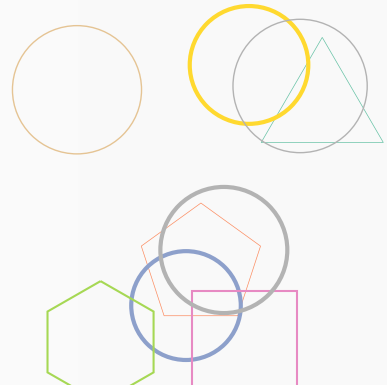[{"shape": "triangle", "thickness": 0.5, "radius": 0.91, "center": [0.832, 0.721]}, {"shape": "pentagon", "thickness": 0.5, "radius": 0.81, "center": [0.518, 0.311]}, {"shape": "circle", "thickness": 3, "radius": 0.71, "center": [0.48, 0.206]}, {"shape": "square", "thickness": 1.5, "radius": 0.68, "center": [0.631, 0.11]}, {"shape": "hexagon", "thickness": 1.5, "radius": 0.79, "center": [0.259, 0.112]}, {"shape": "circle", "thickness": 3, "radius": 0.76, "center": [0.643, 0.831]}, {"shape": "circle", "thickness": 1, "radius": 0.83, "center": [0.199, 0.767]}, {"shape": "circle", "thickness": 1, "radius": 0.87, "center": [0.774, 0.777]}, {"shape": "circle", "thickness": 3, "radius": 0.82, "center": [0.578, 0.351]}]